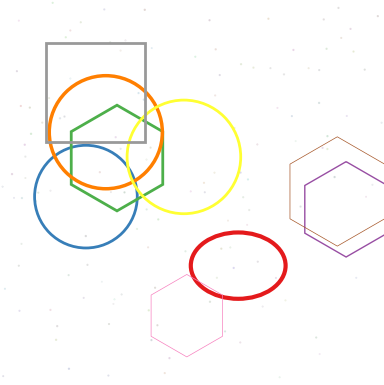[{"shape": "oval", "thickness": 3, "radius": 0.62, "center": [0.619, 0.31]}, {"shape": "circle", "thickness": 2, "radius": 0.67, "center": [0.223, 0.489]}, {"shape": "hexagon", "thickness": 2, "radius": 0.69, "center": [0.304, 0.59]}, {"shape": "hexagon", "thickness": 1, "radius": 0.62, "center": [0.899, 0.456]}, {"shape": "circle", "thickness": 2.5, "radius": 0.73, "center": [0.275, 0.657]}, {"shape": "circle", "thickness": 2, "radius": 0.74, "center": [0.478, 0.592]}, {"shape": "hexagon", "thickness": 0.5, "radius": 0.71, "center": [0.876, 0.503]}, {"shape": "hexagon", "thickness": 0.5, "radius": 0.54, "center": [0.485, 0.18]}, {"shape": "square", "thickness": 2, "radius": 0.65, "center": [0.248, 0.759]}]